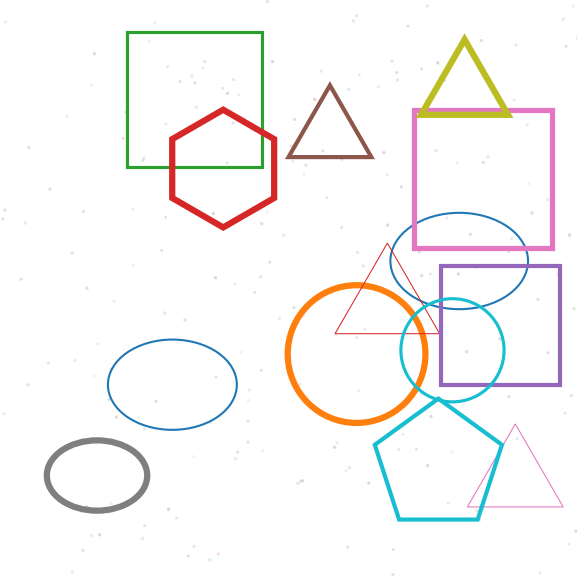[{"shape": "oval", "thickness": 1, "radius": 0.6, "center": [0.795, 0.547]}, {"shape": "oval", "thickness": 1, "radius": 0.56, "center": [0.299, 0.333]}, {"shape": "circle", "thickness": 3, "radius": 0.6, "center": [0.617, 0.386]}, {"shape": "square", "thickness": 1.5, "radius": 0.59, "center": [0.337, 0.826]}, {"shape": "hexagon", "thickness": 3, "radius": 0.51, "center": [0.386, 0.707]}, {"shape": "triangle", "thickness": 0.5, "radius": 0.52, "center": [0.671, 0.474]}, {"shape": "square", "thickness": 2, "radius": 0.52, "center": [0.866, 0.436]}, {"shape": "triangle", "thickness": 2, "radius": 0.41, "center": [0.571, 0.769]}, {"shape": "square", "thickness": 2.5, "radius": 0.6, "center": [0.836, 0.689]}, {"shape": "triangle", "thickness": 0.5, "radius": 0.48, "center": [0.892, 0.169]}, {"shape": "oval", "thickness": 3, "radius": 0.43, "center": [0.168, 0.176]}, {"shape": "triangle", "thickness": 3, "radius": 0.43, "center": [0.804, 0.844]}, {"shape": "circle", "thickness": 1.5, "radius": 0.45, "center": [0.784, 0.393]}, {"shape": "pentagon", "thickness": 2, "radius": 0.58, "center": [0.759, 0.193]}]